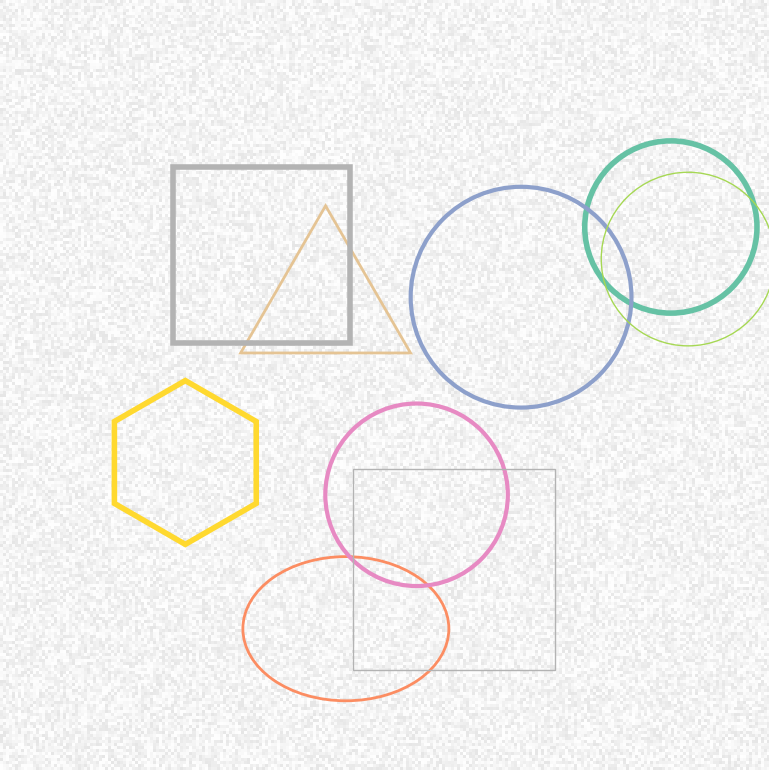[{"shape": "circle", "thickness": 2, "radius": 0.56, "center": [0.871, 0.705]}, {"shape": "oval", "thickness": 1, "radius": 0.67, "center": [0.449, 0.184]}, {"shape": "circle", "thickness": 1.5, "radius": 0.72, "center": [0.677, 0.614]}, {"shape": "circle", "thickness": 1.5, "radius": 0.59, "center": [0.541, 0.357]}, {"shape": "circle", "thickness": 0.5, "radius": 0.56, "center": [0.894, 0.664]}, {"shape": "hexagon", "thickness": 2, "radius": 0.53, "center": [0.241, 0.399]}, {"shape": "triangle", "thickness": 1, "radius": 0.64, "center": [0.423, 0.605]}, {"shape": "square", "thickness": 2, "radius": 0.57, "center": [0.34, 0.669]}, {"shape": "square", "thickness": 0.5, "radius": 0.65, "center": [0.589, 0.26]}]